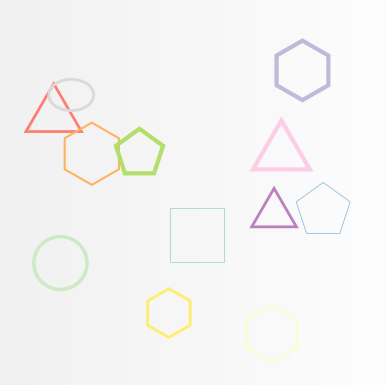[{"shape": "square", "thickness": 0.5, "radius": 0.35, "center": [0.508, 0.388]}, {"shape": "hexagon", "thickness": 1, "radius": 0.37, "center": [0.701, 0.134]}, {"shape": "hexagon", "thickness": 3, "radius": 0.39, "center": [0.781, 0.817]}, {"shape": "triangle", "thickness": 2, "radius": 0.41, "center": [0.139, 0.7]}, {"shape": "pentagon", "thickness": 0.5, "radius": 0.37, "center": [0.834, 0.453]}, {"shape": "hexagon", "thickness": 1.5, "radius": 0.4, "center": [0.237, 0.601]}, {"shape": "pentagon", "thickness": 3, "radius": 0.32, "center": [0.36, 0.602]}, {"shape": "triangle", "thickness": 3, "radius": 0.42, "center": [0.726, 0.602]}, {"shape": "oval", "thickness": 2, "radius": 0.29, "center": [0.184, 0.753]}, {"shape": "triangle", "thickness": 2, "radius": 0.33, "center": [0.707, 0.444]}, {"shape": "circle", "thickness": 2.5, "radius": 0.34, "center": [0.156, 0.317]}, {"shape": "hexagon", "thickness": 2, "radius": 0.32, "center": [0.436, 0.187]}]